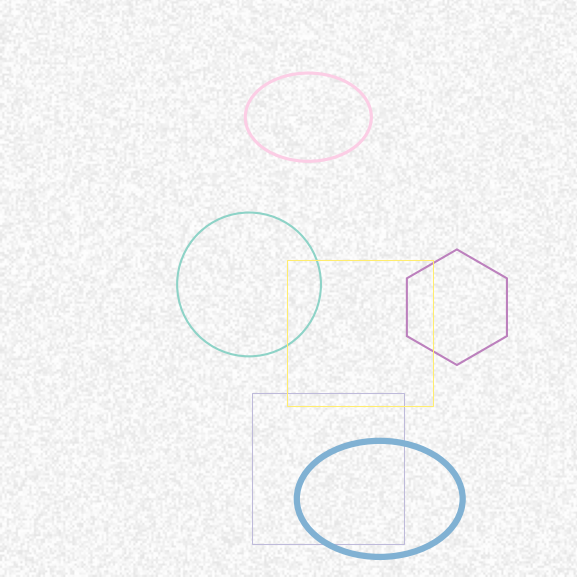[{"shape": "circle", "thickness": 1, "radius": 0.62, "center": [0.431, 0.507]}, {"shape": "square", "thickness": 0.5, "radius": 0.65, "center": [0.568, 0.188]}, {"shape": "oval", "thickness": 3, "radius": 0.72, "center": [0.658, 0.135]}, {"shape": "oval", "thickness": 1.5, "radius": 0.55, "center": [0.534, 0.796]}, {"shape": "hexagon", "thickness": 1, "radius": 0.5, "center": [0.791, 0.467]}, {"shape": "square", "thickness": 0.5, "radius": 0.63, "center": [0.624, 0.423]}]